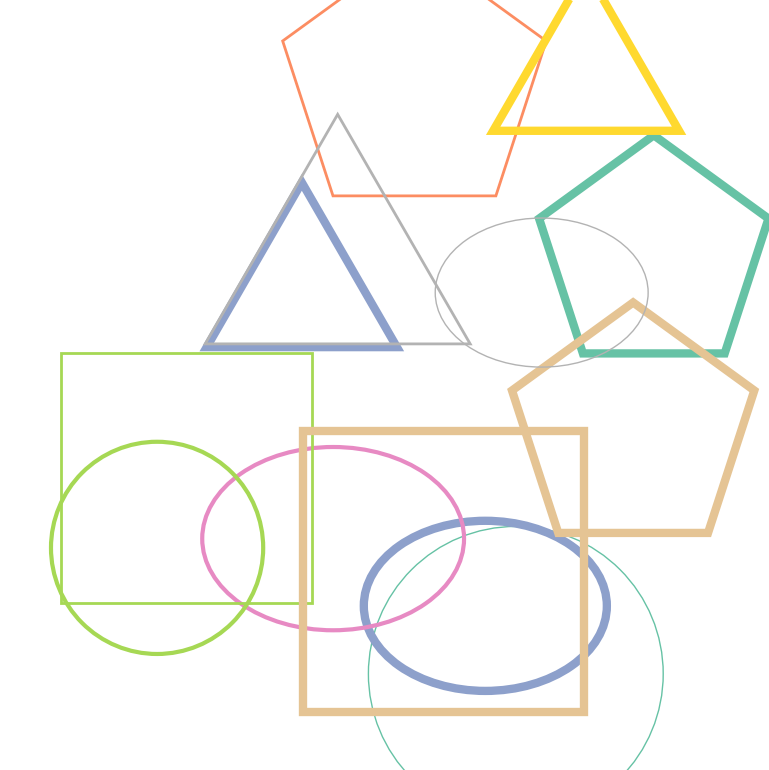[{"shape": "pentagon", "thickness": 3, "radius": 0.78, "center": [0.849, 0.668]}, {"shape": "circle", "thickness": 0.5, "radius": 0.96, "center": [0.67, 0.125]}, {"shape": "pentagon", "thickness": 1, "radius": 0.9, "center": [0.538, 0.891]}, {"shape": "triangle", "thickness": 3, "radius": 0.71, "center": [0.392, 0.62]}, {"shape": "oval", "thickness": 3, "radius": 0.79, "center": [0.63, 0.213]}, {"shape": "oval", "thickness": 1.5, "radius": 0.85, "center": [0.433, 0.3]}, {"shape": "circle", "thickness": 1.5, "radius": 0.69, "center": [0.204, 0.288]}, {"shape": "square", "thickness": 1, "radius": 0.81, "center": [0.242, 0.379]}, {"shape": "triangle", "thickness": 3, "radius": 0.7, "center": [0.761, 0.9]}, {"shape": "pentagon", "thickness": 3, "radius": 0.83, "center": [0.822, 0.442]}, {"shape": "square", "thickness": 3, "radius": 0.91, "center": [0.576, 0.258]}, {"shape": "triangle", "thickness": 1, "radius": 0.99, "center": [0.439, 0.653]}, {"shape": "oval", "thickness": 0.5, "radius": 0.69, "center": [0.703, 0.62]}]